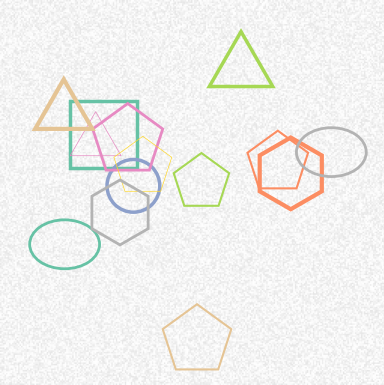[{"shape": "square", "thickness": 2.5, "radius": 0.43, "center": [0.269, 0.651]}, {"shape": "oval", "thickness": 2, "radius": 0.45, "center": [0.168, 0.365]}, {"shape": "pentagon", "thickness": 1.5, "radius": 0.41, "center": [0.722, 0.578]}, {"shape": "hexagon", "thickness": 3, "radius": 0.47, "center": [0.755, 0.55]}, {"shape": "circle", "thickness": 2.5, "radius": 0.34, "center": [0.346, 0.517]}, {"shape": "triangle", "thickness": 0.5, "radius": 0.38, "center": [0.248, 0.634]}, {"shape": "pentagon", "thickness": 2, "radius": 0.48, "center": [0.332, 0.635]}, {"shape": "triangle", "thickness": 2.5, "radius": 0.48, "center": [0.626, 0.823]}, {"shape": "pentagon", "thickness": 1.5, "radius": 0.38, "center": [0.523, 0.527]}, {"shape": "pentagon", "thickness": 0.5, "radius": 0.39, "center": [0.371, 0.567]}, {"shape": "pentagon", "thickness": 1.5, "radius": 0.47, "center": [0.512, 0.116]}, {"shape": "triangle", "thickness": 3, "radius": 0.43, "center": [0.166, 0.708]}, {"shape": "hexagon", "thickness": 2, "radius": 0.42, "center": [0.312, 0.448]}, {"shape": "oval", "thickness": 2, "radius": 0.45, "center": [0.861, 0.605]}]